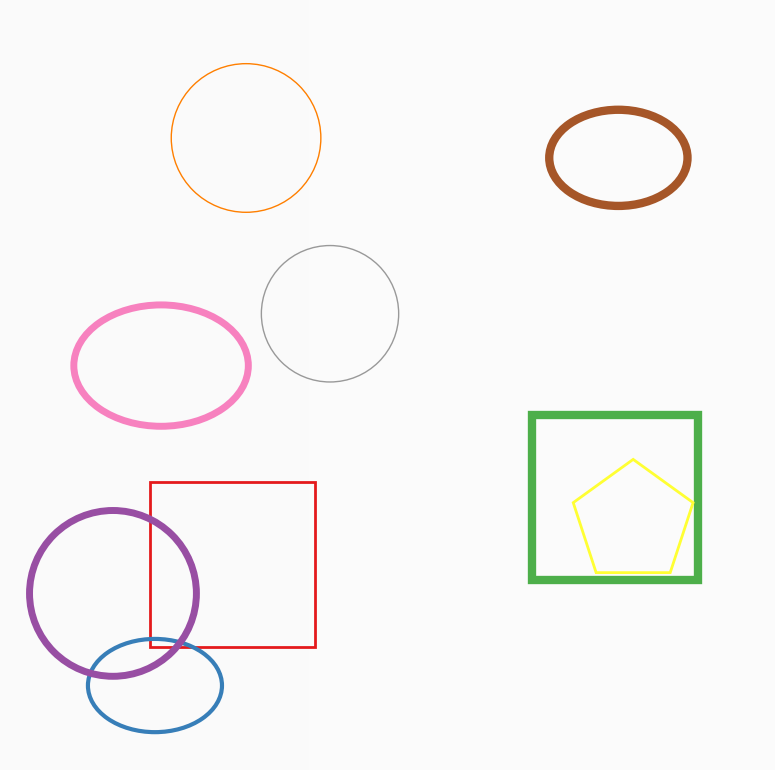[{"shape": "square", "thickness": 1, "radius": 0.53, "center": [0.3, 0.267]}, {"shape": "oval", "thickness": 1.5, "radius": 0.43, "center": [0.2, 0.11]}, {"shape": "square", "thickness": 3, "radius": 0.54, "center": [0.794, 0.354]}, {"shape": "circle", "thickness": 2.5, "radius": 0.54, "center": [0.146, 0.229]}, {"shape": "circle", "thickness": 0.5, "radius": 0.48, "center": [0.317, 0.821]}, {"shape": "pentagon", "thickness": 1, "radius": 0.41, "center": [0.817, 0.322]}, {"shape": "oval", "thickness": 3, "radius": 0.45, "center": [0.798, 0.795]}, {"shape": "oval", "thickness": 2.5, "radius": 0.56, "center": [0.208, 0.525]}, {"shape": "circle", "thickness": 0.5, "radius": 0.44, "center": [0.426, 0.593]}]